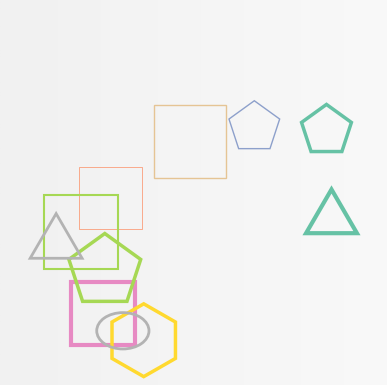[{"shape": "triangle", "thickness": 3, "radius": 0.38, "center": [0.855, 0.432]}, {"shape": "pentagon", "thickness": 2.5, "radius": 0.34, "center": [0.843, 0.661]}, {"shape": "square", "thickness": 0.5, "radius": 0.41, "center": [0.285, 0.486]}, {"shape": "pentagon", "thickness": 1, "radius": 0.34, "center": [0.656, 0.67]}, {"shape": "square", "thickness": 3, "radius": 0.41, "center": [0.265, 0.186]}, {"shape": "pentagon", "thickness": 2.5, "radius": 0.49, "center": [0.27, 0.296]}, {"shape": "square", "thickness": 1.5, "radius": 0.48, "center": [0.21, 0.397]}, {"shape": "hexagon", "thickness": 2.5, "radius": 0.47, "center": [0.371, 0.116]}, {"shape": "square", "thickness": 1, "radius": 0.47, "center": [0.49, 0.633]}, {"shape": "triangle", "thickness": 2, "radius": 0.39, "center": [0.145, 0.368]}, {"shape": "oval", "thickness": 2, "radius": 0.34, "center": [0.317, 0.141]}]